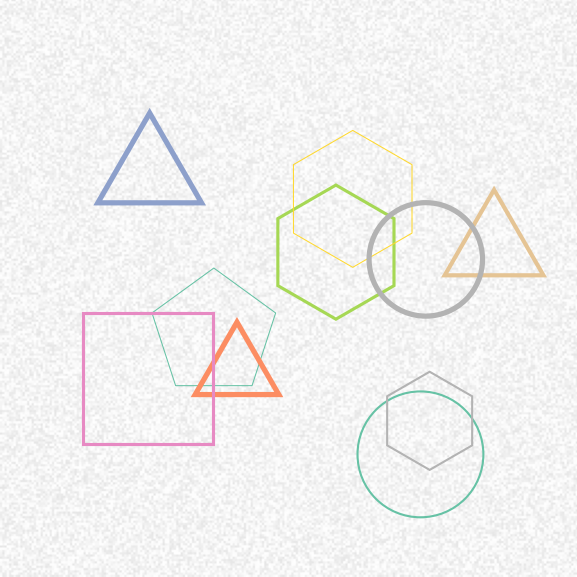[{"shape": "circle", "thickness": 1, "radius": 0.54, "center": [0.728, 0.212]}, {"shape": "pentagon", "thickness": 0.5, "radius": 0.56, "center": [0.37, 0.422]}, {"shape": "triangle", "thickness": 2.5, "radius": 0.42, "center": [0.41, 0.358]}, {"shape": "triangle", "thickness": 2.5, "radius": 0.52, "center": [0.259, 0.7]}, {"shape": "square", "thickness": 1.5, "radius": 0.57, "center": [0.256, 0.343]}, {"shape": "hexagon", "thickness": 1.5, "radius": 0.58, "center": [0.582, 0.563]}, {"shape": "hexagon", "thickness": 0.5, "radius": 0.59, "center": [0.611, 0.655]}, {"shape": "triangle", "thickness": 2, "radius": 0.49, "center": [0.856, 0.572]}, {"shape": "circle", "thickness": 2.5, "radius": 0.49, "center": [0.737, 0.55]}, {"shape": "hexagon", "thickness": 1, "radius": 0.42, "center": [0.744, 0.27]}]